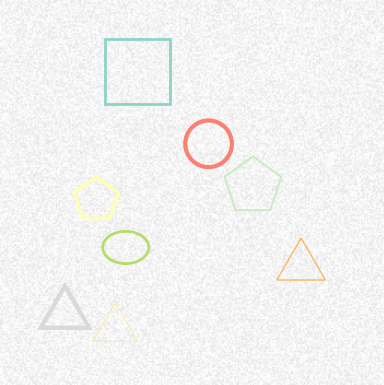[{"shape": "square", "thickness": 2, "radius": 0.42, "center": [0.357, 0.814]}, {"shape": "pentagon", "thickness": 2.5, "radius": 0.3, "center": [0.25, 0.481]}, {"shape": "circle", "thickness": 3, "radius": 0.3, "center": [0.542, 0.626]}, {"shape": "triangle", "thickness": 1, "radius": 0.36, "center": [0.782, 0.309]}, {"shape": "oval", "thickness": 2, "radius": 0.3, "center": [0.327, 0.357]}, {"shape": "triangle", "thickness": 3, "radius": 0.36, "center": [0.169, 0.185]}, {"shape": "pentagon", "thickness": 1.5, "radius": 0.39, "center": [0.657, 0.517]}, {"shape": "triangle", "thickness": 0.5, "radius": 0.33, "center": [0.299, 0.147]}]